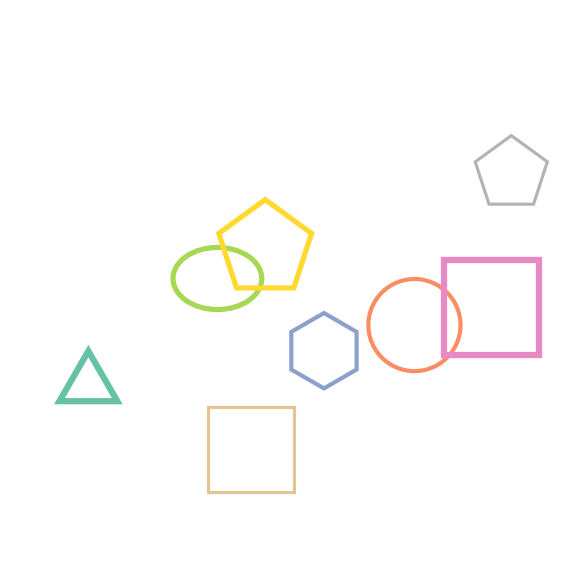[{"shape": "triangle", "thickness": 3, "radius": 0.29, "center": [0.153, 0.333]}, {"shape": "circle", "thickness": 2, "radius": 0.4, "center": [0.718, 0.436]}, {"shape": "hexagon", "thickness": 2, "radius": 0.33, "center": [0.561, 0.392]}, {"shape": "square", "thickness": 3, "radius": 0.41, "center": [0.851, 0.466]}, {"shape": "oval", "thickness": 2.5, "radius": 0.38, "center": [0.376, 0.517]}, {"shape": "pentagon", "thickness": 2.5, "radius": 0.42, "center": [0.459, 0.569]}, {"shape": "square", "thickness": 1.5, "radius": 0.37, "center": [0.434, 0.221]}, {"shape": "pentagon", "thickness": 1.5, "radius": 0.33, "center": [0.885, 0.699]}]